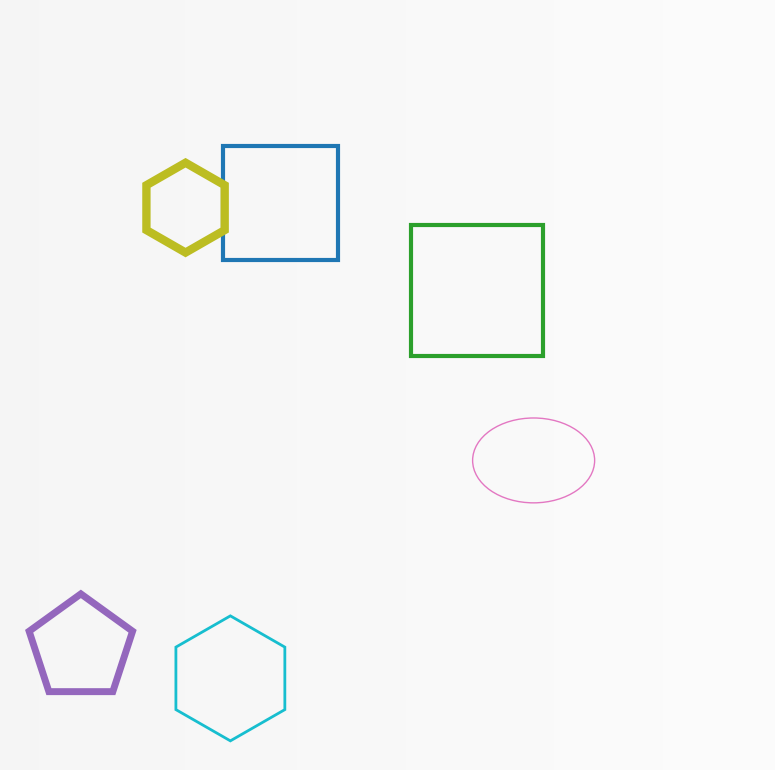[{"shape": "square", "thickness": 1.5, "radius": 0.37, "center": [0.362, 0.736]}, {"shape": "square", "thickness": 1.5, "radius": 0.43, "center": [0.616, 0.622]}, {"shape": "pentagon", "thickness": 2.5, "radius": 0.35, "center": [0.104, 0.159]}, {"shape": "oval", "thickness": 0.5, "radius": 0.39, "center": [0.689, 0.402]}, {"shape": "hexagon", "thickness": 3, "radius": 0.29, "center": [0.239, 0.73]}, {"shape": "hexagon", "thickness": 1, "radius": 0.41, "center": [0.297, 0.119]}]